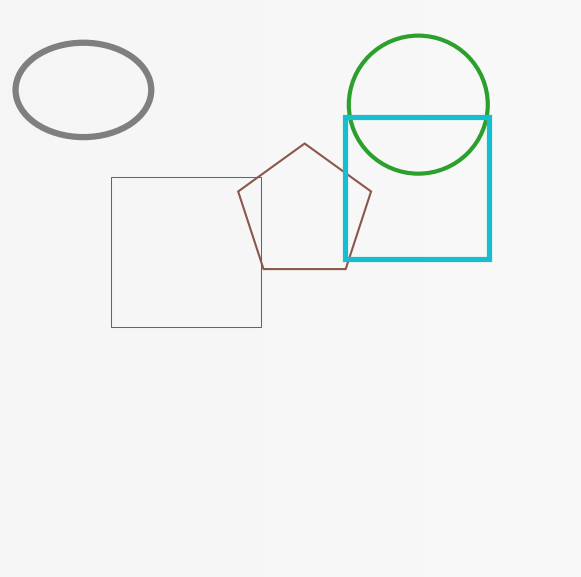[{"shape": "square", "thickness": 0.5, "radius": 0.65, "center": [0.32, 0.563]}, {"shape": "circle", "thickness": 2, "radius": 0.6, "center": [0.72, 0.818]}, {"shape": "pentagon", "thickness": 1, "radius": 0.6, "center": [0.524, 0.63]}, {"shape": "oval", "thickness": 3, "radius": 0.58, "center": [0.144, 0.843]}, {"shape": "square", "thickness": 2.5, "radius": 0.62, "center": [0.718, 0.673]}]